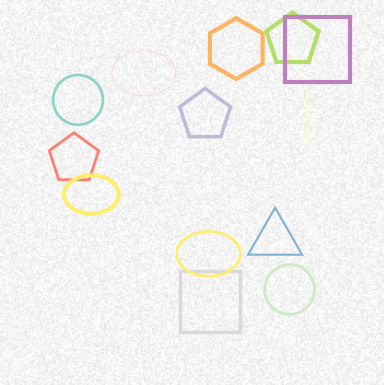[{"shape": "circle", "thickness": 2, "radius": 0.32, "center": [0.203, 0.741]}, {"shape": "square", "thickness": 0.5, "radius": 0.38, "center": [0.871, 0.694]}, {"shape": "pentagon", "thickness": 2.5, "radius": 0.35, "center": [0.533, 0.701]}, {"shape": "pentagon", "thickness": 2, "radius": 0.34, "center": [0.192, 0.588]}, {"shape": "triangle", "thickness": 1.5, "radius": 0.41, "center": [0.715, 0.379]}, {"shape": "hexagon", "thickness": 3, "radius": 0.39, "center": [0.614, 0.874]}, {"shape": "pentagon", "thickness": 3, "radius": 0.36, "center": [0.76, 0.897]}, {"shape": "oval", "thickness": 0.5, "radius": 0.42, "center": [0.374, 0.81]}, {"shape": "square", "thickness": 2.5, "radius": 0.39, "center": [0.545, 0.217]}, {"shape": "square", "thickness": 3, "radius": 0.42, "center": [0.824, 0.871]}, {"shape": "circle", "thickness": 2, "radius": 0.32, "center": [0.752, 0.248]}, {"shape": "oval", "thickness": 2, "radius": 0.41, "center": [0.542, 0.341]}, {"shape": "oval", "thickness": 3, "radius": 0.36, "center": [0.237, 0.495]}]